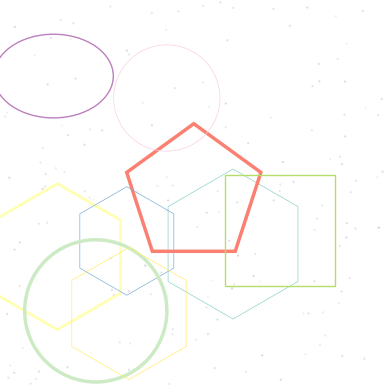[{"shape": "hexagon", "thickness": 0.5, "radius": 0.97, "center": [0.605, 0.366]}, {"shape": "hexagon", "thickness": 2, "radius": 0.95, "center": [0.149, 0.333]}, {"shape": "pentagon", "thickness": 2.5, "radius": 0.92, "center": [0.503, 0.496]}, {"shape": "hexagon", "thickness": 0.5, "radius": 0.7, "center": [0.329, 0.374]}, {"shape": "square", "thickness": 1, "radius": 0.72, "center": [0.728, 0.401]}, {"shape": "circle", "thickness": 0.5, "radius": 0.69, "center": [0.433, 0.745]}, {"shape": "oval", "thickness": 1, "radius": 0.78, "center": [0.139, 0.802]}, {"shape": "circle", "thickness": 2.5, "radius": 0.92, "center": [0.249, 0.193]}, {"shape": "hexagon", "thickness": 0.5, "radius": 0.86, "center": [0.335, 0.186]}]